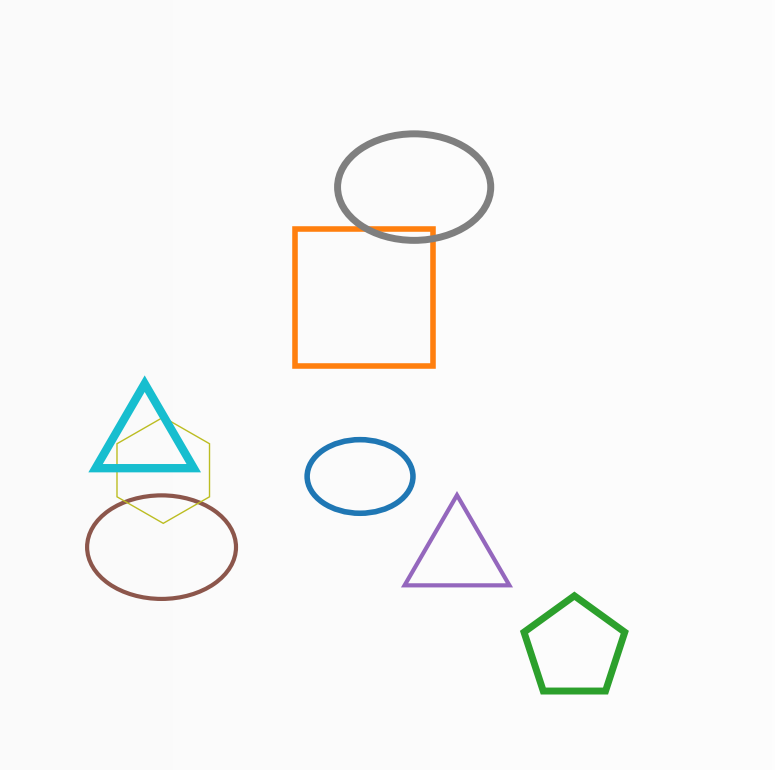[{"shape": "oval", "thickness": 2, "radius": 0.34, "center": [0.465, 0.381]}, {"shape": "square", "thickness": 2, "radius": 0.44, "center": [0.47, 0.614]}, {"shape": "pentagon", "thickness": 2.5, "radius": 0.34, "center": [0.741, 0.158]}, {"shape": "triangle", "thickness": 1.5, "radius": 0.39, "center": [0.59, 0.279]}, {"shape": "oval", "thickness": 1.5, "radius": 0.48, "center": [0.208, 0.289]}, {"shape": "oval", "thickness": 2.5, "radius": 0.49, "center": [0.534, 0.757]}, {"shape": "hexagon", "thickness": 0.5, "radius": 0.34, "center": [0.211, 0.389]}, {"shape": "triangle", "thickness": 3, "radius": 0.37, "center": [0.187, 0.429]}]